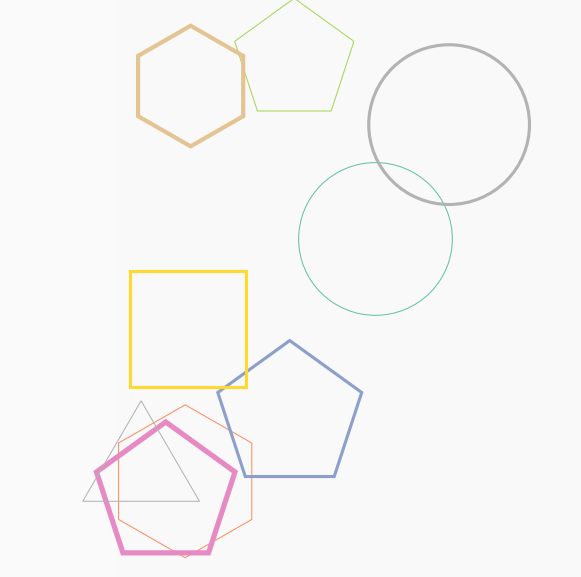[{"shape": "circle", "thickness": 0.5, "radius": 0.66, "center": [0.646, 0.585]}, {"shape": "hexagon", "thickness": 0.5, "radius": 0.66, "center": [0.319, 0.166]}, {"shape": "pentagon", "thickness": 1.5, "radius": 0.65, "center": [0.499, 0.279]}, {"shape": "pentagon", "thickness": 2.5, "radius": 0.63, "center": [0.285, 0.143]}, {"shape": "pentagon", "thickness": 0.5, "radius": 0.54, "center": [0.506, 0.894]}, {"shape": "square", "thickness": 1.5, "radius": 0.5, "center": [0.323, 0.43]}, {"shape": "hexagon", "thickness": 2, "radius": 0.52, "center": [0.328, 0.85]}, {"shape": "triangle", "thickness": 0.5, "radius": 0.58, "center": [0.243, 0.189]}, {"shape": "circle", "thickness": 1.5, "radius": 0.69, "center": [0.773, 0.783]}]